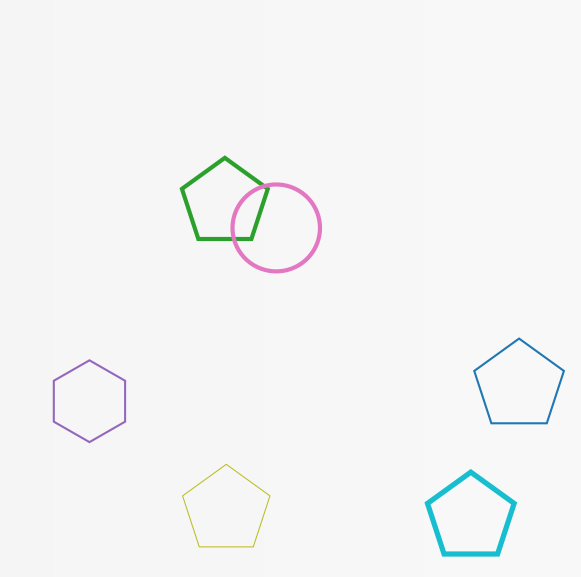[{"shape": "pentagon", "thickness": 1, "radius": 0.41, "center": [0.893, 0.332]}, {"shape": "pentagon", "thickness": 2, "radius": 0.39, "center": [0.387, 0.648]}, {"shape": "hexagon", "thickness": 1, "radius": 0.35, "center": [0.154, 0.304]}, {"shape": "circle", "thickness": 2, "radius": 0.38, "center": [0.475, 0.604]}, {"shape": "pentagon", "thickness": 0.5, "radius": 0.4, "center": [0.389, 0.116]}, {"shape": "pentagon", "thickness": 2.5, "radius": 0.39, "center": [0.81, 0.103]}]